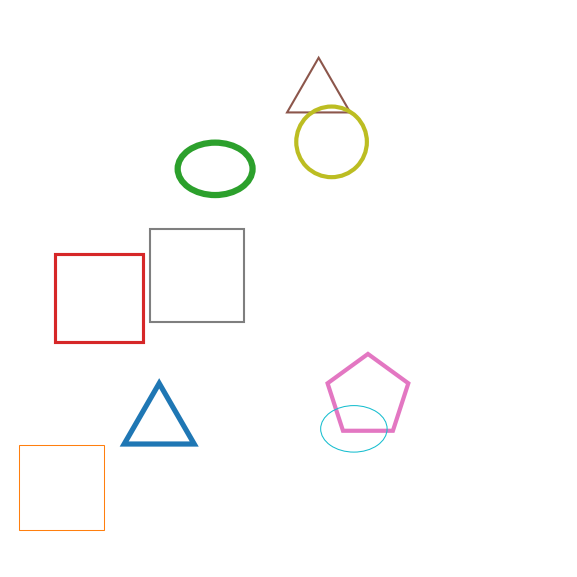[{"shape": "triangle", "thickness": 2.5, "radius": 0.35, "center": [0.276, 0.265]}, {"shape": "square", "thickness": 0.5, "radius": 0.37, "center": [0.107, 0.155]}, {"shape": "oval", "thickness": 3, "radius": 0.32, "center": [0.373, 0.707]}, {"shape": "square", "thickness": 1.5, "radius": 0.38, "center": [0.171, 0.483]}, {"shape": "triangle", "thickness": 1, "radius": 0.32, "center": [0.552, 0.836]}, {"shape": "pentagon", "thickness": 2, "radius": 0.37, "center": [0.637, 0.313]}, {"shape": "square", "thickness": 1, "radius": 0.41, "center": [0.341, 0.522]}, {"shape": "circle", "thickness": 2, "radius": 0.31, "center": [0.574, 0.753]}, {"shape": "oval", "thickness": 0.5, "radius": 0.29, "center": [0.613, 0.257]}]